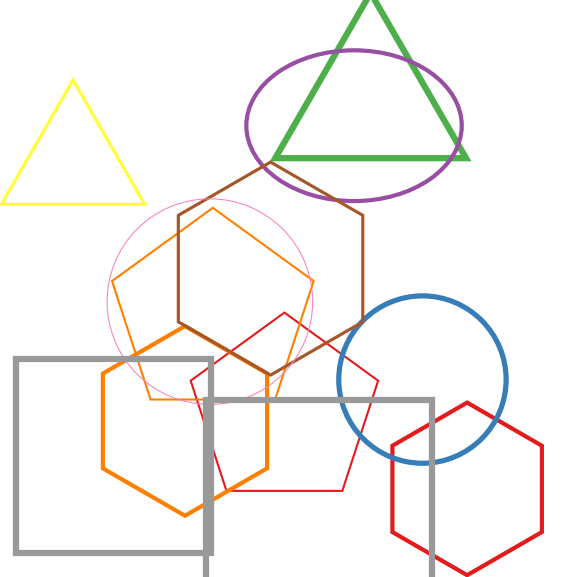[{"shape": "pentagon", "thickness": 1, "radius": 0.85, "center": [0.492, 0.287]}, {"shape": "hexagon", "thickness": 2, "radius": 0.75, "center": [0.809, 0.153]}, {"shape": "circle", "thickness": 2.5, "radius": 0.72, "center": [0.732, 0.342]}, {"shape": "triangle", "thickness": 3, "radius": 0.95, "center": [0.642, 0.821]}, {"shape": "oval", "thickness": 2, "radius": 0.93, "center": [0.613, 0.782]}, {"shape": "hexagon", "thickness": 2, "radius": 0.82, "center": [0.32, 0.27]}, {"shape": "pentagon", "thickness": 1, "radius": 0.92, "center": [0.369, 0.456]}, {"shape": "triangle", "thickness": 1.5, "radius": 0.72, "center": [0.126, 0.717]}, {"shape": "hexagon", "thickness": 1.5, "radius": 0.92, "center": [0.468, 0.534]}, {"shape": "circle", "thickness": 0.5, "radius": 0.89, "center": [0.363, 0.477]}, {"shape": "square", "thickness": 3, "radius": 0.84, "center": [0.197, 0.209]}, {"shape": "square", "thickness": 3, "radius": 0.98, "center": [0.553, 0.11]}]